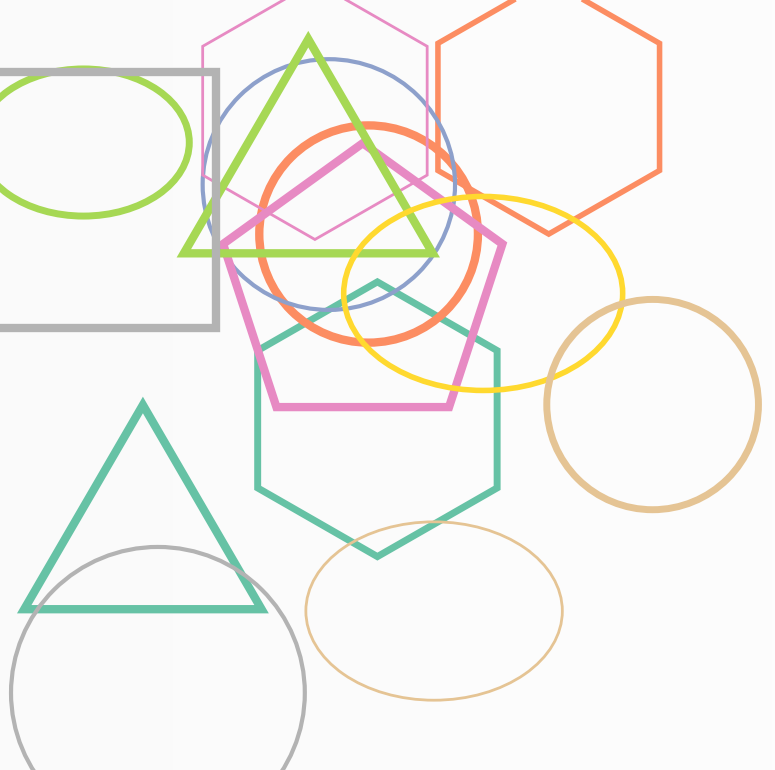[{"shape": "triangle", "thickness": 3, "radius": 0.88, "center": [0.184, 0.297]}, {"shape": "hexagon", "thickness": 2.5, "radius": 0.89, "center": [0.487, 0.456]}, {"shape": "circle", "thickness": 3, "radius": 0.71, "center": [0.476, 0.696]}, {"shape": "hexagon", "thickness": 2, "radius": 0.83, "center": [0.708, 0.861]}, {"shape": "circle", "thickness": 1.5, "radius": 0.81, "center": [0.424, 0.76]}, {"shape": "pentagon", "thickness": 3, "radius": 0.95, "center": [0.468, 0.625]}, {"shape": "hexagon", "thickness": 1, "radius": 0.84, "center": [0.406, 0.856]}, {"shape": "triangle", "thickness": 3, "radius": 0.93, "center": [0.398, 0.764]}, {"shape": "oval", "thickness": 2.5, "radius": 0.68, "center": [0.108, 0.815]}, {"shape": "oval", "thickness": 2, "radius": 0.9, "center": [0.623, 0.619]}, {"shape": "circle", "thickness": 2.5, "radius": 0.68, "center": [0.842, 0.475]}, {"shape": "oval", "thickness": 1, "radius": 0.83, "center": [0.56, 0.206]}, {"shape": "circle", "thickness": 1.5, "radius": 0.95, "center": [0.204, 0.1]}, {"shape": "square", "thickness": 3, "radius": 0.83, "center": [0.112, 0.74]}]